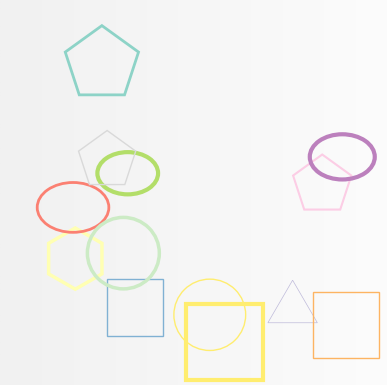[{"shape": "pentagon", "thickness": 2, "radius": 0.5, "center": [0.263, 0.834]}, {"shape": "hexagon", "thickness": 2.5, "radius": 0.4, "center": [0.194, 0.328]}, {"shape": "triangle", "thickness": 0.5, "radius": 0.37, "center": [0.755, 0.199]}, {"shape": "oval", "thickness": 2, "radius": 0.46, "center": [0.188, 0.461]}, {"shape": "square", "thickness": 1, "radius": 0.36, "center": [0.349, 0.201]}, {"shape": "square", "thickness": 1, "radius": 0.42, "center": [0.893, 0.156]}, {"shape": "oval", "thickness": 3, "radius": 0.39, "center": [0.33, 0.55]}, {"shape": "pentagon", "thickness": 1.5, "radius": 0.4, "center": [0.832, 0.52]}, {"shape": "pentagon", "thickness": 1, "radius": 0.39, "center": [0.276, 0.583]}, {"shape": "oval", "thickness": 3, "radius": 0.42, "center": [0.883, 0.593]}, {"shape": "circle", "thickness": 2.5, "radius": 0.46, "center": [0.318, 0.343]}, {"shape": "circle", "thickness": 1, "radius": 0.46, "center": [0.541, 0.182]}, {"shape": "square", "thickness": 3, "radius": 0.49, "center": [0.58, 0.112]}]